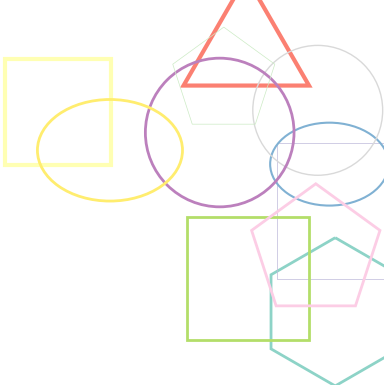[{"shape": "hexagon", "thickness": 2, "radius": 0.96, "center": [0.871, 0.19]}, {"shape": "square", "thickness": 3, "radius": 0.69, "center": [0.151, 0.709]}, {"shape": "square", "thickness": 0.5, "radius": 0.89, "center": [0.896, 0.453]}, {"shape": "triangle", "thickness": 3, "radius": 0.94, "center": [0.64, 0.872]}, {"shape": "oval", "thickness": 1.5, "radius": 0.77, "center": [0.856, 0.574]}, {"shape": "square", "thickness": 2, "radius": 0.8, "center": [0.644, 0.277]}, {"shape": "pentagon", "thickness": 2, "radius": 0.88, "center": [0.82, 0.347]}, {"shape": "circle", "thickness": 1, "radius": 0.84, "center": [0.825, 0.713]}, {"shape": "circle", "thickness": 2, "radius": 0.97, "center": [0.571, 0.656]}, {"shape": "pentagon", "thickness": 0.5, "radius": 0.7, "center": [0.581, 0.79]}, {"shape": "oval", "thickness": 2, "radius": 0.94, "center": [0.286, 0.61]}]